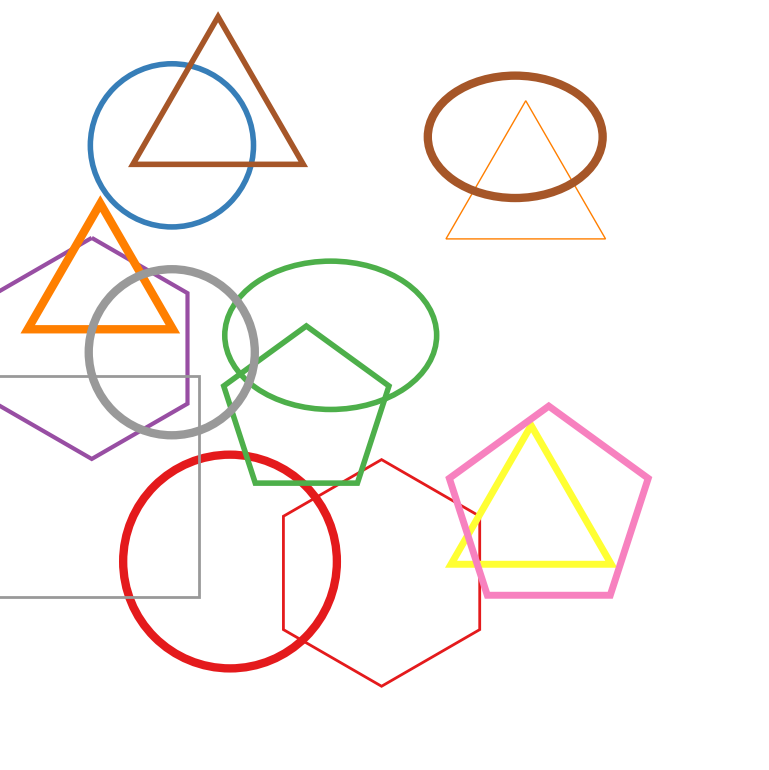[{"shape": "circle", "thickness": 3, "radius": 0.69, "center": [0.299, 0.271]}, {"shape": "hexagon", "thickness": 1, "radius": 0.74, "center": [0.496, 0.256]}, {"shape": "circle", "thickness": 2, "radius": 0.53, "center": [0.223, 0.811]}, {"shape": "pentagon", "thickness": 2, "radius": 0.56, "center": [0.398, 0.464]}, {"shape": "oval", "thickness": 2, "radius": 0.69, "center": [0.429, 0.565]}, {"shape": "hexagon", "thickness": 1.5, "radius": 0.72, "center": [0.119, 0.548]}, {"shape": "triangle", "thickness": 0.5, "radius": 0.6, "center": [0.683, 0.75]}, {"shape": "triangle", "thickness": 3, "radius": 0.54, "center": [0.13, 0.627]}, {"shape": "triangle", "thickness": 2.5, "radius": 0.6, "center": [0.69, 0.327]}, {"shape": "triangle", "thickness": 2, "radius": 0.64, "center": [0.283, 0.85]}, {"shape": "oval", "thickness": 3, "radius": 0.57, "center": [0.669, 0.822]}, {"shape": "pentagon", "thickness": 2.5, "radius": 0.68, "center": [0.713, 0.337]}, {"shape": "circle", "thickness": 3, "radius": 0.54, "center": [0.223, 0.543]}, {"shape": "square", "thickness": 1, "radius": 0.72, "center": [0.115, 0.368]}]